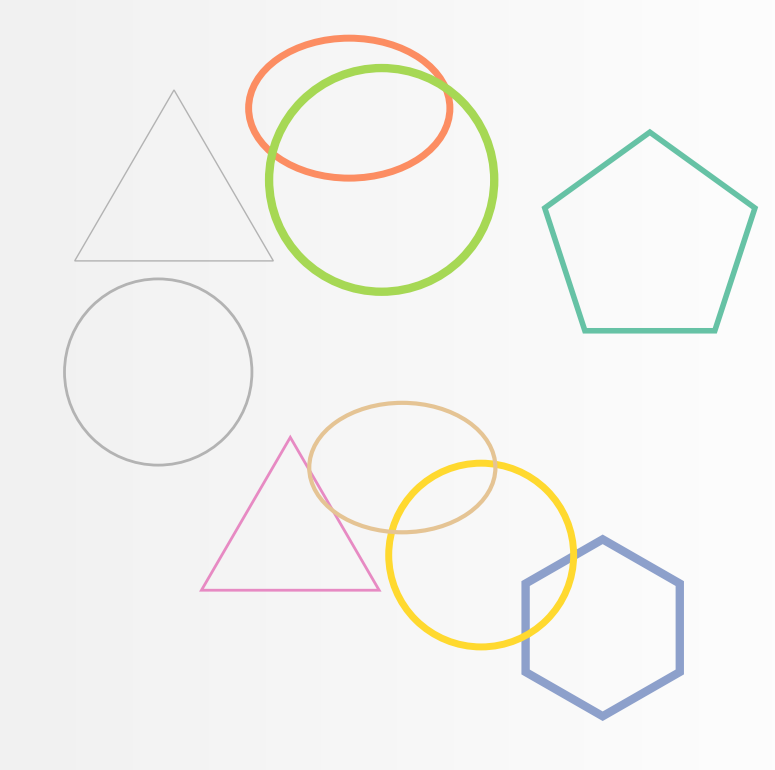[{"shape": "pentagon", "thickness": 2, "radius": 0.71, "center": [0.839, 0.686]}, {"shape": "oval", "thickness": 2.5, "radius": 0.65, "center": [0.451, 0.86]}, {"shape": "hexagon", "thickness": 3, "radius": 0.57, "center": [0.778, 0.185]}, {"shape": "triangle", "thickness": 1, "radius": 0.66, "center": [0.375, 0.3]}, {"shape": "circle", "thickness": 3, "radius": 0.73, "center": [0.492, 0.766]}, {"shape": "circle", "thickness": 2.5, "radius": 0.6, "center": [0.621, 0.279]}, {"shape": "oval", "thickness": 1.5, "radius": 0.6, "center": [0.519, 0.393]}, {"shape": "triangle", "thickness": 0.5, "radius": 0.74, "center": [0.225, 0.735]}, {"shape": "circle", "thickness": 1, "radius": 0.6, "center": [0.204, 0.517]}]